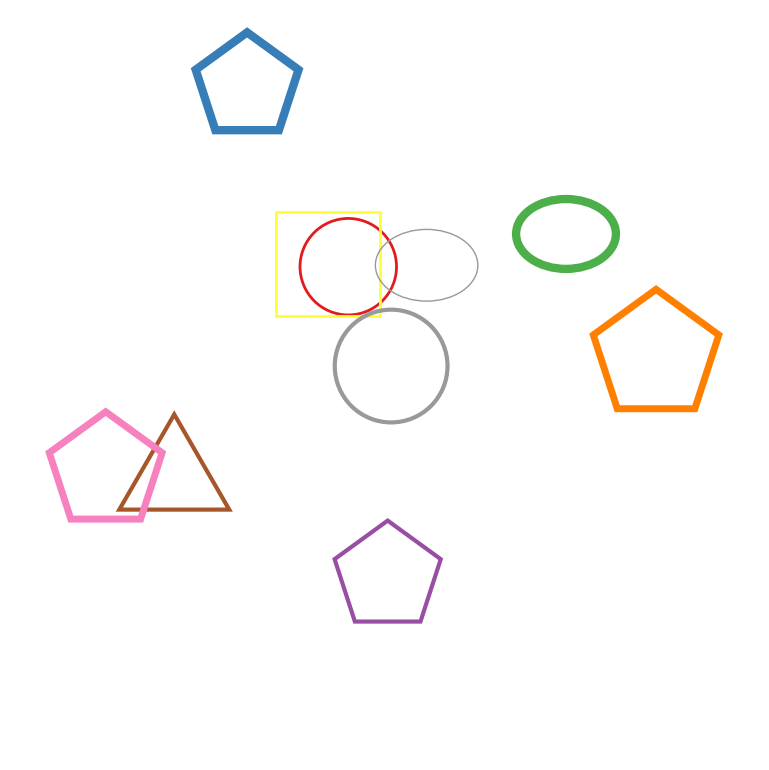[{"shape": "circle", "thickness": 1, "radius": 0.31, "center": [0.452, 0.654]}, {"shape": "pentagon", "thickness": 3, "radius": 0.35, "center": [0.321, 0.888]}, {"shape": "oval", "thickness": 3, "radius": 0.32, "center": [0.735, 0.696]}, {"shape": "pentagon", "thickness": 1.5, "radius": 0.36, "center": [0.503, 0.251]}, {"shape": "pentagon", "thickness": 2.5, "radius": 0.43, "center": [0.852, 0.539]}, {"shape": "square", "thickness": 1, "radius": 0.34, "center": [0.426, 0.657]}, {"shape": "triangle", "thickness": 1.5, "radius": 0.41, "center": [0.226, 0.379]}, {"shape": "pentagon", "thickness": 2.5, "radius": 0.39, "center": [0.137, 0.388]}, {"shape": "oval", "thickness": 0.5, "radius": 0.33, "center": [0.554, 0.655]}, {"shape": "circle", "thickness": 1.5, "radius": 0.37, "center": [0.508, 0.525]}]